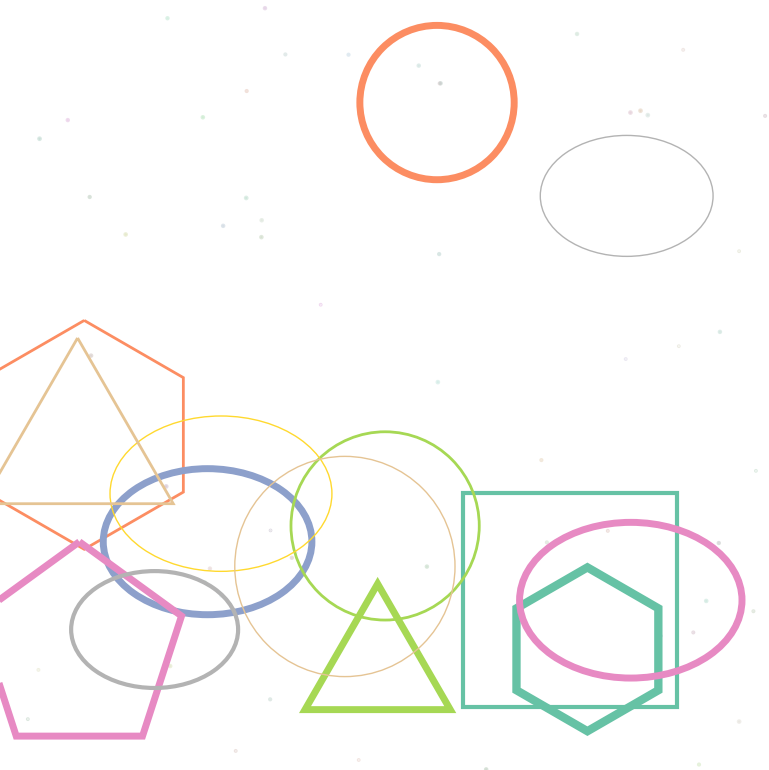[{"shape": "hexagon", "thickness": 3, "radius": 0.53, "center": [0.763, 0.157]}, {"shape": "square", "thickness": 1.5, "radius": 0.69, "center": [0.74, 0.22]}, {"shape": "circle", "thickness": 2.5, "radius": 0.5, "center": [0.568, 0.867]}, {"shape": "hexagon", "thickness": 1, "radius": 0.74, "center": [0.109, 0.435]}, {"shape": "oval", "thickness": 2.5, "radius": 0.68, "center": [0.27, 0.297]}, {"shape": "oval", "thickness": 2.5, "radius": 0.72, "center": [0.819, 0.221]}, {"shape": "pentagon", "thickness": 2.5, "radius": 0.7, "center": [0.103, 0.157]}, {"shape": "circle", "thickness": 1, "radius": 0.61, "center": [0.5, 0.317]}, {"shape": "triangle", "thickness": 2.5, "radius": 0.54, "center": [0.49, 0.133]}, {"shape": "oval", "thickness": 0.5, "radius": 0.72, "center": [0.287, 0.359]}, {"shape": "triangle", "thickness": 1, "radius": 0.72, "center": [0.101, 0.418]}, {"shape": "circle", "thickness": 0.5, "radius": 0.72, "center": [0.448, 0.264]}, {"shape": "oval", "thickness": 0.5, "radius": 0.56, "center": [0.814, 0.746]}, {"shape": "oval", "thickness": 1.5, "radius": 0.54, "center": [0.201, 0.182]}]